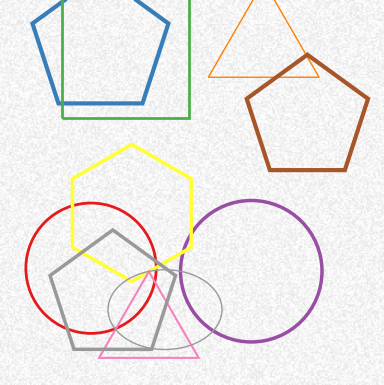[{"shape": "circle", "thickness": 2, "radius": 0.85, "center": [0.236, 0.303]}, {"shape": "pentagon", "thickness": 3, "radius": 0.93, "center": [0.261, 0.882]}, {"shape": "square", "thickness": 2, "radius": 0.82, "center": [0.325, 0.857]}, {"shape": "circle", "thickness": 2.5, "radius": 0.92, "center": [0.653, 0.296]}, {"shape": "triangle", "thickness": 1, "radius": 0.83, "center": [0.685, 0.882]}, {"shape": "hexagon", "thickness": 2.5, "radius": 0.89, "center": [0.342, 0.447]}, {"shape": "pentagon", "thickness": 3, "radius": 0.83, "center": [0.798, 0.692]}, {"shape": "triangle", "thickness": 1.5, "radius": 0.75, "center": [0.387, 0.145]}, {"shape": "pentagon", "thickness": 2.5, "radius": 0.86, "center": [0.293, 0.231]}, {"shape": "oval", "thickness": 1, "radius": 0.74, "center": [0.429, 0.196]}]